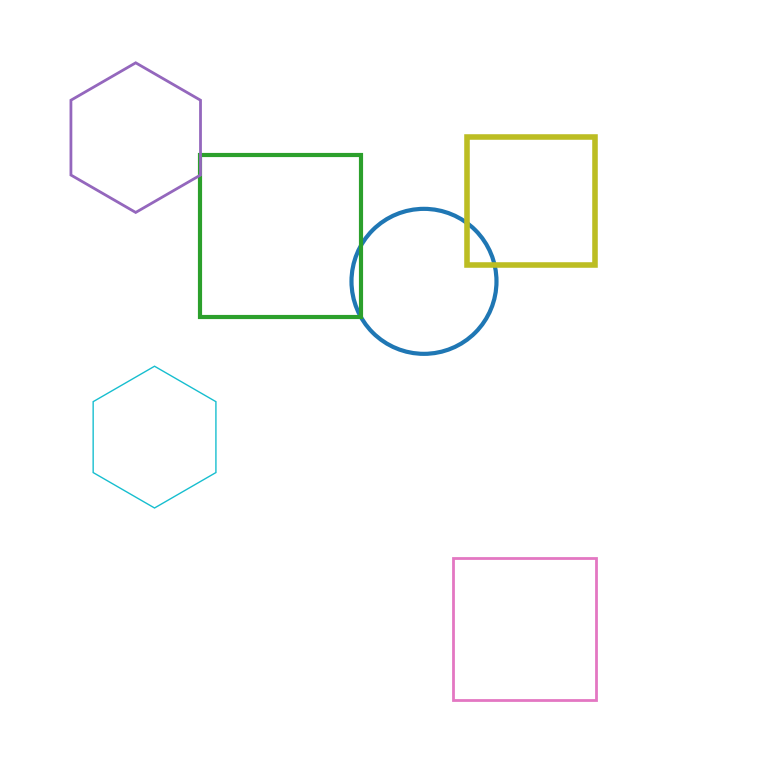[{"shape": "circle", "thickness": 1.5, "radius": 0.47, "center": [0.551, 0.635]}, {"shape": "square", "thickness": 1.5, "radius": 0.52, "center": [0.365, 0.694]}, {"shape": "hexagon", "thickness": 1, "radius": 0.49, "center": [0.176, 0.821]}, {"shape": "square", "thickness": 1, "radius": 0.46, "center": [0.681, 0.183]}, {"shape": "square", "thickness": 2, "radius": 0.42, "center": [0.689, 0.739]}, {"shape": "hexagon", "thickness": 0.5, "radius": 0.46, "center": [0.201, 0.432]}]